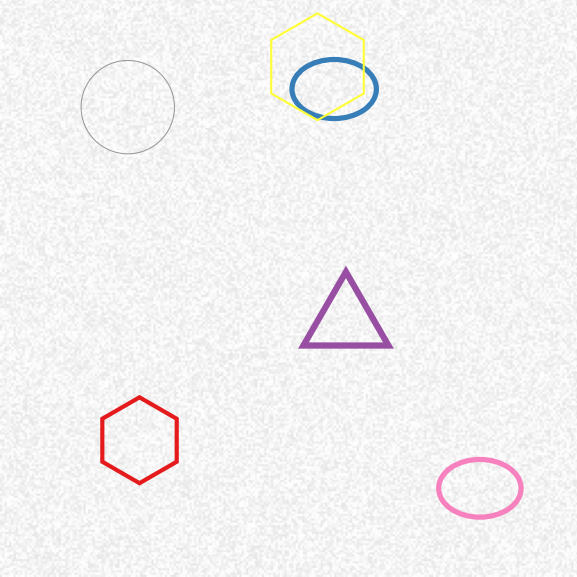[{"shape": "hexagon", "thickness": 2, "radius": 0.37, "center": [0.242, 0.237]}, {"shape": "oval", "thickness": 2.5, "radius": 0.37, "center": [0.579, 0.845]}, {"shape": "triangle", "thickness": 3, "radius": 0.43, "center": [0.599, 0.443]}, {"shape": "hexagon", "thickness": 1, "radius": 0.46, "center": [0.55, 0.884]}, {"shape": "oval", "thickness": 2.5, "radius": 0.36, "center": [0.831, 0.154]}, {"shape": "circle", "thickness": 0.5, "radius": 0.4, "center": [0.221, 0.814]}]